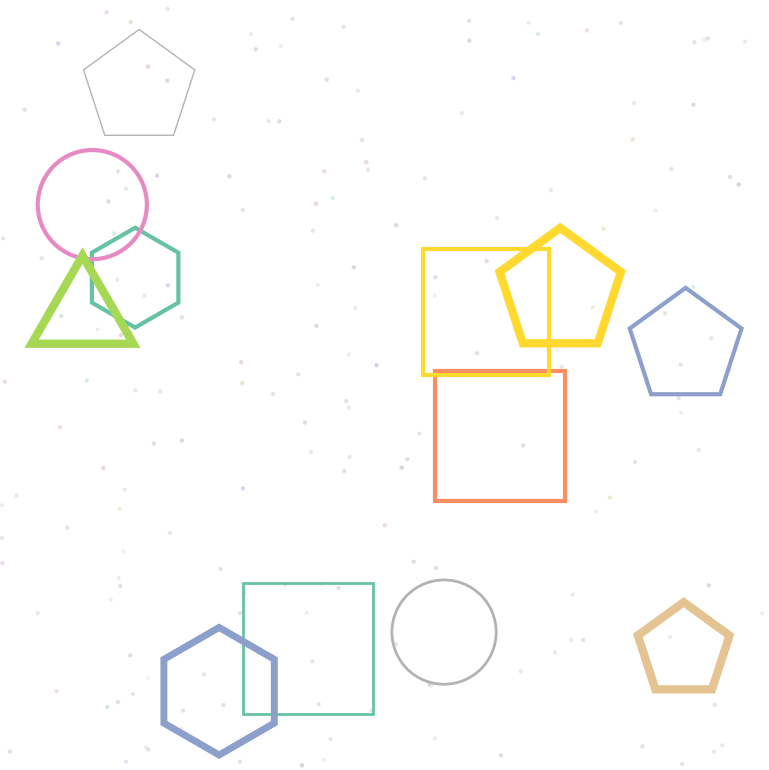[{"shape": "hexagon", "thickness": 1.5, "radius": 0.32, "center": [0.176, 0.639]}, {"shape": "square", "thickness": 1, "radius": 0.42, "center": [0.4, 0.158]}, {"shape": "square", "thickness": 1.5, "radius": 0.42, "center": [0.649, 0.434]}, {"shape": "hexagon", "thickness": 2.5, "radius": 0.41, "center": [0.285, 0.102]}, {"shape": "pentagon", "thickness": 1.5, "radius": 0.38, "center": [0.89, 0.55]}, {"shape": "circle", "thickness": 1.5, "radius": 0.35, "center": [0.12, 0.734]}, {"shape": "triangle", "thickness": 3, "radius": 0.38, "center": [0.107, 0.592]}, {"shape": "square", "thickness": 1.5, "radius": 0.41, "center": [0.631, 0.595]}, {"shape": "pentagon", "thickness": 3, "radius": 0.41, "center": [0.728, 0.621]}, {"shape": "pentagon", "thickness": 3, "radius": 0.31, "center": [0.888, 0.155]}, {"shape": "pentagon", "thickness": 0.5, "radius": 0.38, "center": [0.181, 0.886]}, {"shape": "circle", "thickness": 1, "radius": 0.34, "center": [0.577, 0.179]}]